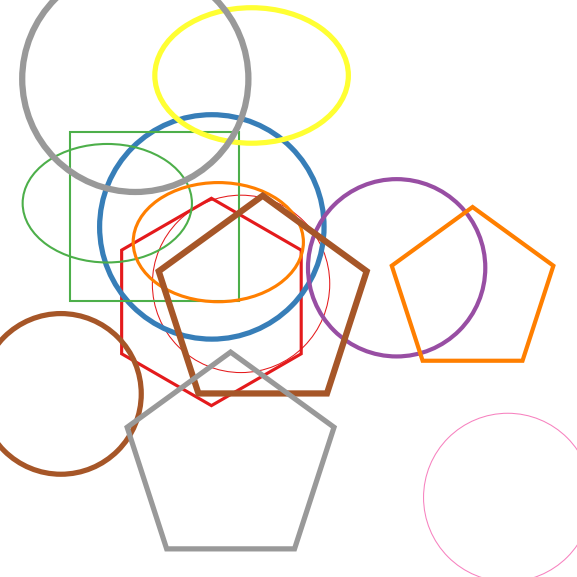[{"shape": "hexagon", "thickness": 1.5, "radius": 0.9, "center": [0.366, 0.476]}, {"shape": "circle", "thickness": 0.5, "radius": 0.77, "center": [0.417, 0.508]}, {"shape": "circle", "thickness": 2.5, "radius": 0.97, "center": [0.367, 0.606]}, {"shape": "square", "thickness": 1, "radius": 0.73, "center": [0.267, 0.624]}, {"shape": "oval", "thickness": 1, "radius": 0.73, "center": [0.186, 0.647]}, {"shape": "circle", "thickness": 2, "radius": 0.77, "center": [0.687, 0.535]}, {"shape": "pentagon", "thickness": 2, "radius": 0.74, "center": [0.818, 0.494]}, {"shape": "oval", "thickness": 1.5, "radius": 0.74, "center": [0.378, 0.58]}, {"shape": "oval", "thickness": 2.5, "radius": 0.84, "center": [0.436, 0.868]}, {"shape": "pentagon", "thickness": 3, "radius": 0.95, "center": [0.455, 0.471]}, {"shape": "circle", "thickness": 2.5, "radius": 0.7, "center": [0.105, 0.317]}, {"shape": "circle", "thickness": 0.5, "radius": 0.73, "center": [0.879, 0.138]}, {"shape": "circle", "thickness": 3, "radius": 0.98, "center": [0.234, 0.863]}, {"shape": "pentagon", "thickness": 2.5, "radius": 0.94, "center": [0.399, 0.201]}]